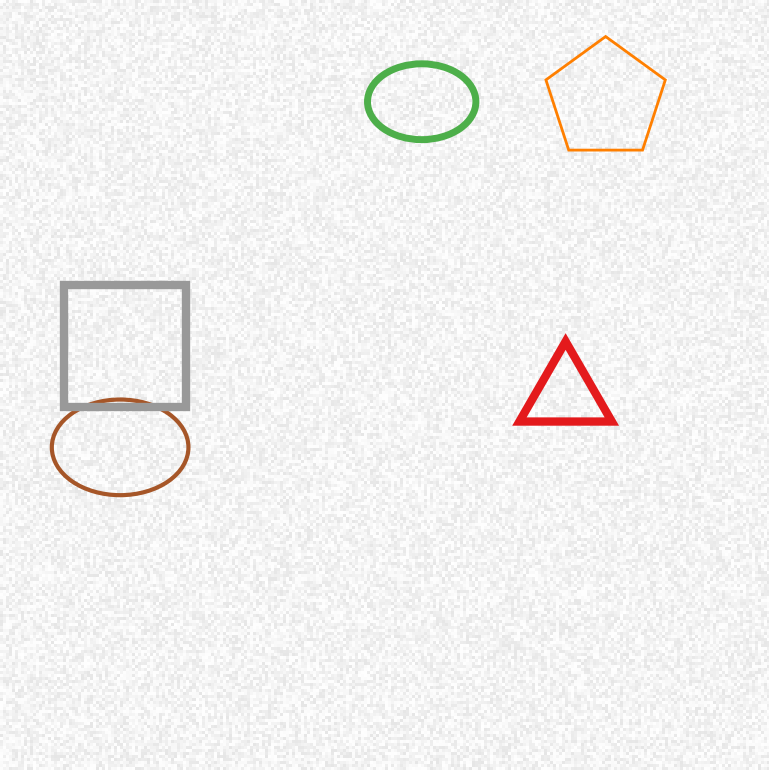[{"shape": "triangle", "thickness": 3, "radius": 0.35, "center": [0.735, 0.487]}, {"shape": "oval", "thickness": 2.5, "radius": 0.35, "center": [0.548, 0.868]}, {"shape": "pentagon", "thickness": 1, "radius": 0.41, "center": [0.787, 0.871]}, {"shape": "oval", "thickness": 1.5, "radius": 0.44, "center": [0.156, 0.419]}, {"shape": "square", "thickness": 3, "radius": 0.4, "center": [0.162, 0.551]}]